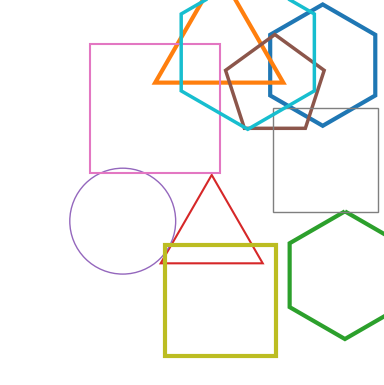[{"shape": "hexagon", "thickness": 3, "radius": 0.79, "center": [0.838, 0.831]}, {"shape": "triangle", "thickness": 3, "radius": 0.96, "center": [0.569, 0.881]}, {"shape": "hexagon", "thickness": 3, "radius": 0.83, "center": [0.896, 0.285]}, {"shape": "triangle", "thickness": 1.5, "radius": 0.76, "center": [0.55, 0.393]}, {"shape": "circle", "thickness": 1, "radius": 0.69, "center": [0.319, 0.426]}, {"shape": "pentagon", "thickness": 2.5, "radius": 0.67, "center": [0.714, 0.776]}, {"shape": "square", "thickness": 1.5, "radius": 0.84, "center": [0.402, 0.718]}, {"shape": "square", "thickness": 1, "radius": 0.68, "center": [0.846, 0.585]}, {"shape": "square", "thickness": 3, "radius": 0.72, "center": [0.572, 0.219]}, {"shape": "hexagon", "thickness": 2.5, "radius": 1.0, "center": [0.644, 0.864]}]